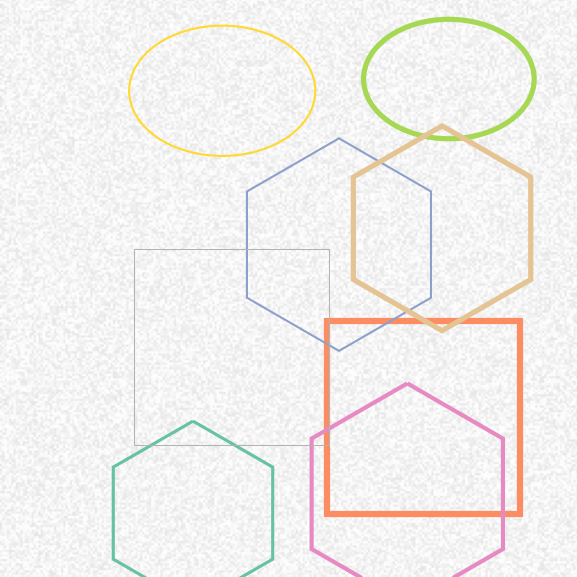[{"shape": "hexagon", "thickness": 1.5, "radius": 0.8, "center": [0.334, 0.111]}, {"shape": "square", "thickness": 3, "radius": 0.84, "center": [0.734, 0.276]}, {"shape": "hexagon", "thickness": 1, "radius": 0.92, "center": [0.587, 0.576]}, {"shape": "hexagon", "thickness": 2, "radius": 0.96, "center": [0.705, 0.144]}, {"shape": "oval", "thickness": 2.5, "radius": 0.74, "center": [0.777, 0.862]}, {"shape": "oval", "thickness": 1, "radius": 0.81, "center": [0.385, 0.842]}, {"shape": "hexagon", "thickness": 2.5, "radius": 0.89, "center": [0.765, 0.604]}, {"shape": "square", "thickness": 0.5, "radius": 0.84, "center": [0.4, 0.398]}]